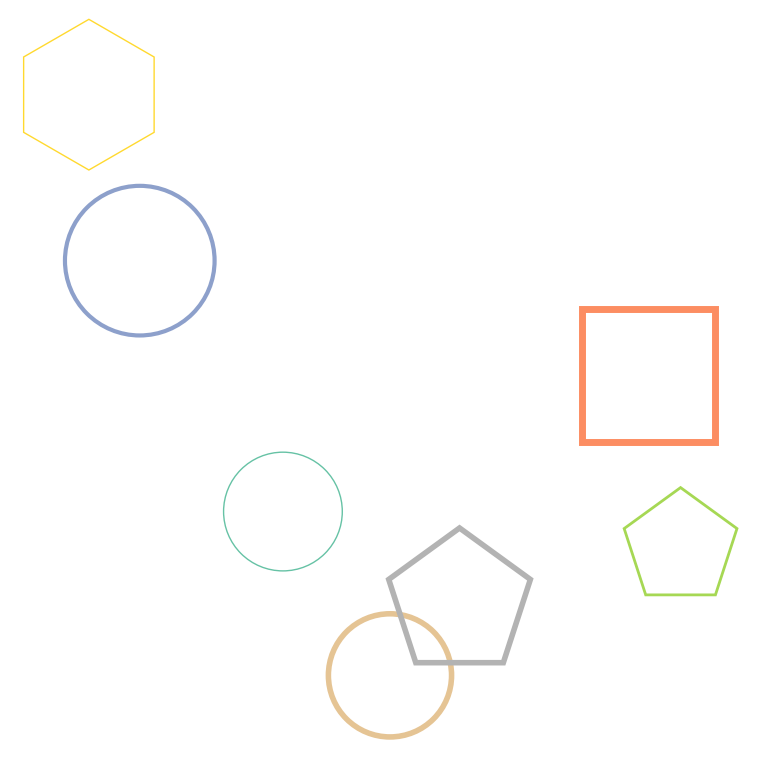[{"shape": "circle", "thickness": 0.5, "radius": 0.39, "center": [0.367, 0.336]}, {"shape": "square", "thickness": 2.5, "radius": 0.43, "center": [0.843, 0.512]}, {"shape": "circle", "thickness": 1.5, "radius": 0.49, "center": [0.182, 0.661]}, {"shape": "pentagon", "thickness": 1, "radius": 0.39, "center": [0.884, 0.29]}, {"shape": "hexagon", "thickness": 0.5, "radius": 0.49, "center": [0.115, 0.877]}, {"shape": "circle", "thickness": 2, "radius": 0.4, "center": [0.506, 0.123]}, {"shape": "pentagon", "thickness": 2, "radius": 0.48, "center": [0.597, 0.218]}]